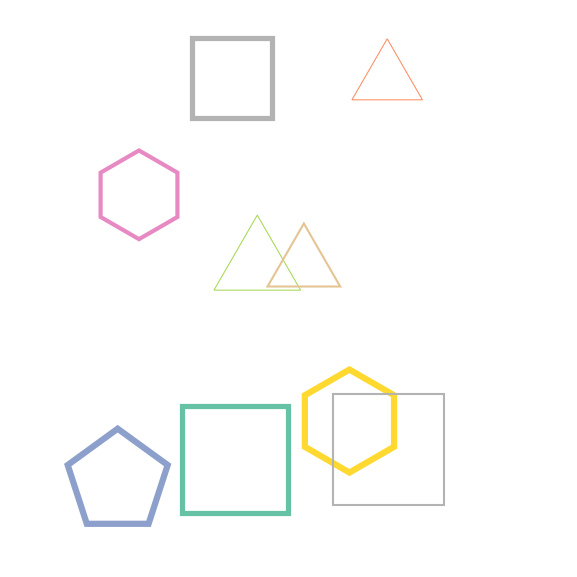[{"shape": "square", "thickness": 2.5, "radius": 0.46, "center": [0.407, 0.203]}, {"shape": "triangle", "thickness": 0.5, "radius": 0.35, "center": [0.67, 0.862]}, {"shape": "pentagon", "thickness": 3, "radius": 0.46, "center": [0.204, 0.166]}, {"shape": "hexagon", "thickness": 2, "radius": 0.38, "center": [0.241, 0.662]}, {"shape": "triangle", "thickness": 0.5, "radius": 0.43, "center": [0.446, 0.54]}, {"shape": "hexagon", "thickness": 3, "radius": 0.45, "center": [0.605, 0.27]}, {"shape": "triangle", "thickness": 1, "radius": 0.36, "center": [0.526, 0.539]}, {"shape": "square", "thickness": 1, "radius": 0.48, "center": [0.672, 0.22]}, {"shape": "square", "thickness": 2.5, "radius": 0.35, "center": [0.401, 0.865]}]